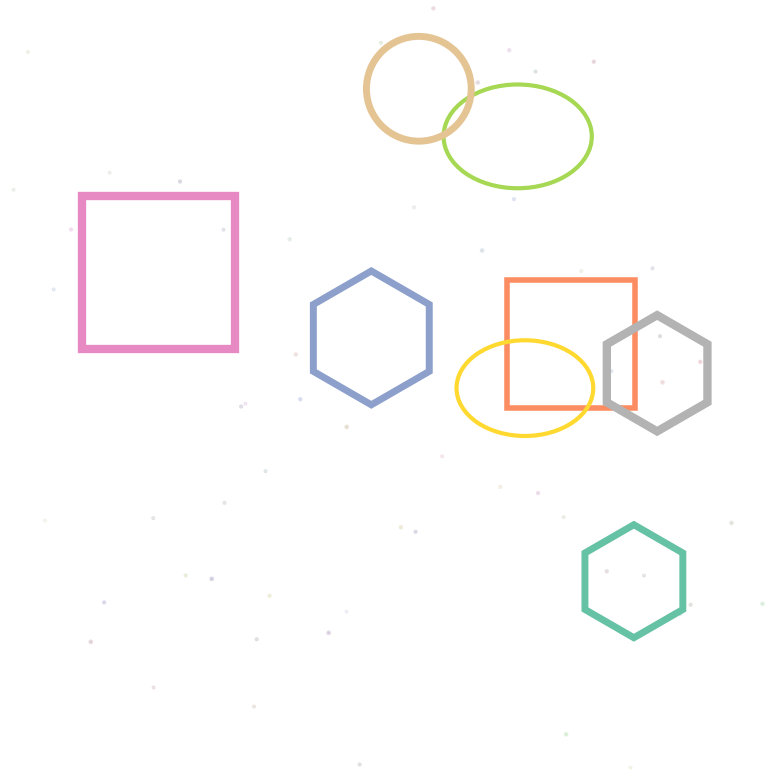[{"shape": "hexagon", "thickness": 2.5, "radius": 0.37, "center": [0.823, 0.245]}, {"shape": "square", "thickness": 2, "radius": 0.42, "center": [0.742, 0.553]}, {"shape": "hexagon", "thickness": 2.5, "radius": 0.43, "center": [0.482, 0.561]}, {"shape": "square", "thickness": 3, "radius": 0.5, "center": [0.206, 0.646]}, {"shape": "oval", "thickness": 1.5, "radius": 0.48, "center": [0.672, 0.823]}, {"shape": "oval", "thickness": 1.5, "radius": 0.44, "center": [0.682, 0.496]}, {"shape": "circle", "thickness": 2.5, "radius": 0.34, "center": [0.544, 0.885]}, {"shape": "hexagon", "thickness": 3, "radius": 0.38, "center": [0.853, 0.515]}]